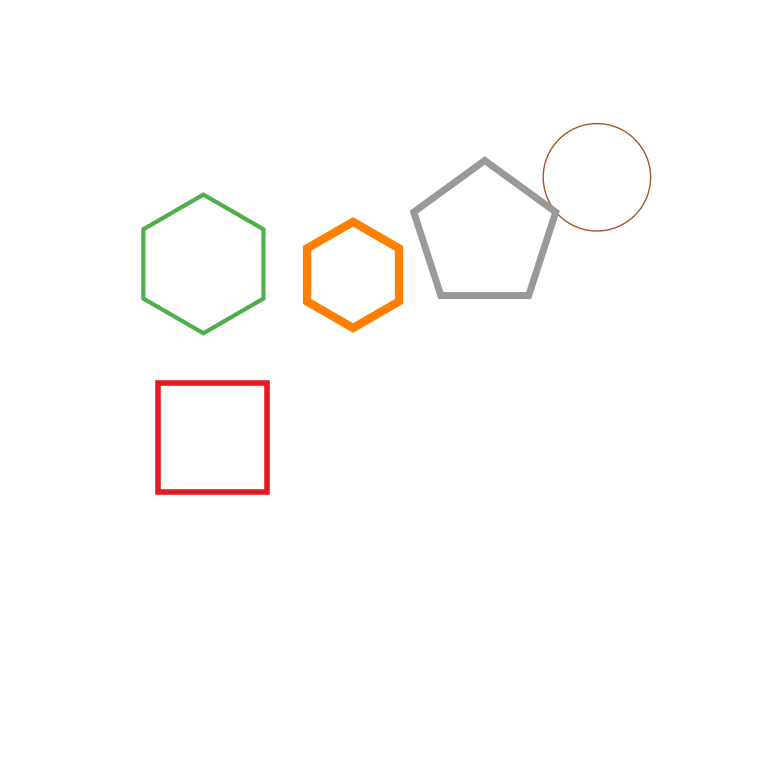[{"shape": "square", "thickness": 2, "radius": 0.35, "center": [0.276, 0.432]}, {"shape": "hexagon", "thickness": 1.5, "radius": 0.45, "center": [0.264, 0.657]}, {"shape": "hexagon", "thickness": 3, "radius": 0.34, "center": [0.459, 0.643]}, {"shape": "circle", "thickness": 0.5, "radius": 0.35, "center": [0.775, 0.77]}, {"shape": "pentagon", "thickness": 2.5, "radius": 0.48, "center": [0.63, 0.695]}]